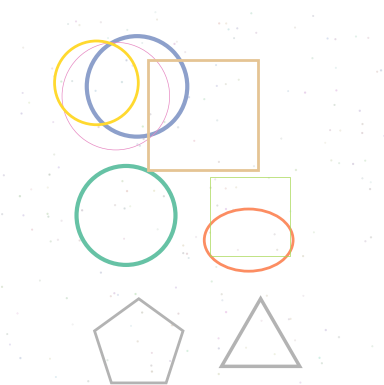[{"shape": "circle", "thickness": 3, "radius": 0.64, "center": [0.327, 0.44]}, {"shape": "oval", "thickness": 2, "radius": 0.58, "center": [0.646, 0.376]}, {"shape": "circle", "thickness": 3, "radius": 0.65, "center": [0.356, 0.776]}, {"shape": "circle", "thickness": 0.5, "radius": 0.7, "center": [0.301, 0.75]}, {"shape": "square", "thickness": 0.5, "radius": 0.52, "center": [0.649, 0.437]}, {"shape": "circle", "thickness": 2, "radius": 0.54, "center": [0.25, 0.785]}, {"shape": "square", "thickness": 2, "radius": 0.72, "center": [0.527, 0.701]}, {"shape": "pentagon", "thickness": 2, "radius": 0.6, "center": [0.36, 0.103]}, {"shape": "triangle", "thickness": 2.5, "radius": 0.59, "center": [0.677, 0.107]}]